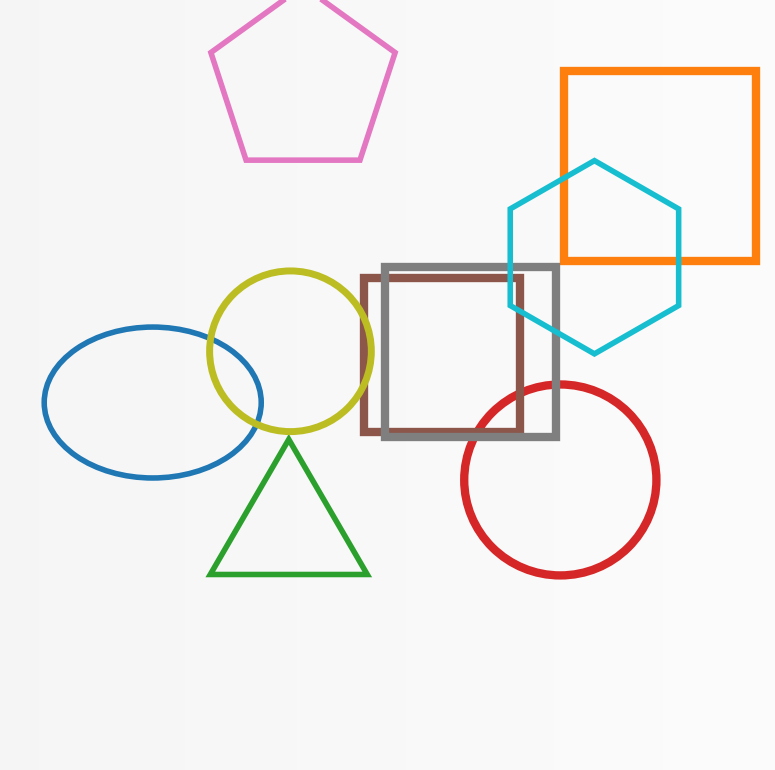[{"shape": "oval", "thickness": 2, "radius": 0.7, "center": [0.197, 0.477]}, {"shape": "square", "thickness": 3, "radius": 0.62, "center": [0.852, 0.785]}, {"shape": "triangle", "thickness": 2, "radius": 0.58, "center": [0.373, 0.312]}, {"shape": "circle", "thickness": 3, "radius": 0.62, "center": [0.723, 0.377]}, {"shape": "square", "thickness": 3, "radius": 0.5, "center": [0.57, 0.539]}, {"shape": "pentagon", "thickness": 2, "radius": 0.62, "center": [0.391, 0.893]}, {"shape": "square", "thickness": 3, "radius": 0.55, "center": [0.607, 0.543]}, {"shape": "circle", "thickness": 2.5, "radius": 0.52, "center": [0.375, 0.544]}, {"shape": "hexagon", "thickness": 2, "radius": 0.63, "center": [0.767, 0.666]}]